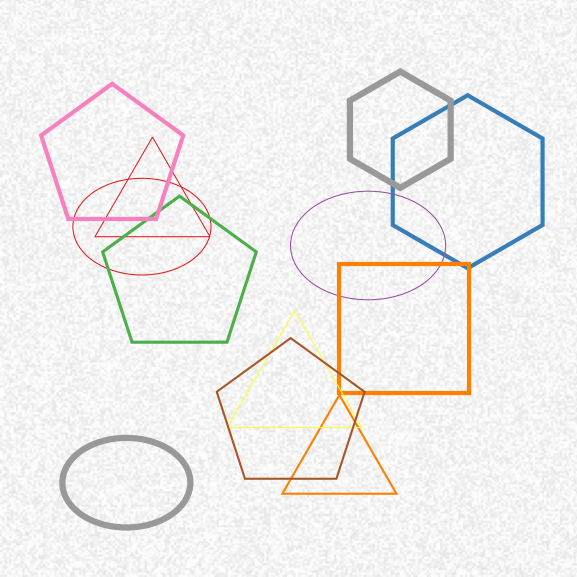[{"shape": "oval", "thickness": 0.5, "radius": 0.6, "center": [0.246, 0.607]}, {"shape": "triangle", "thickness": 0.5, "radius": 0.58, "center": [0.264, 0.647]}, {"shape": "hexagon", "thickness": 2, "radius": 0.75, "center": [0.81, 0.684]}, {"shape": "pentagon", "thickness": 1.5, "radius": 0.7, "center": [0.311, 0.52]}, {"shape": "oval", "thickness": 0.5, "radius": 0.67, "center": [0.637, 0.574]}, {"shape": "triangle", "thickness": 1, "radius": 0.57, "center": [0.588, 0.201]}, {"shape": "square", "thickness": 2, "radius": 0.56, "center": [0.7, 0.43]}, {"shape": "triangle", "thickness": 0.5, "radius": 0.68, "center": [0.51, 0.326]}, {"shape": "pentagon", "thickness": 1, "radius": 0.67, "center": [0.503, 0.279]}, {"shape": "pentagon", "thickness": 2, "radius": 0.65, "center": [0.194, 0.725]}, {"shape": "hexagon", "thickness": 3, "radius": 0.5, "center": [0.693, 0.775]}, {"shape": "oval", "thickness": 3, "radius": 0.55, "center": [0.219, 0.163]}]